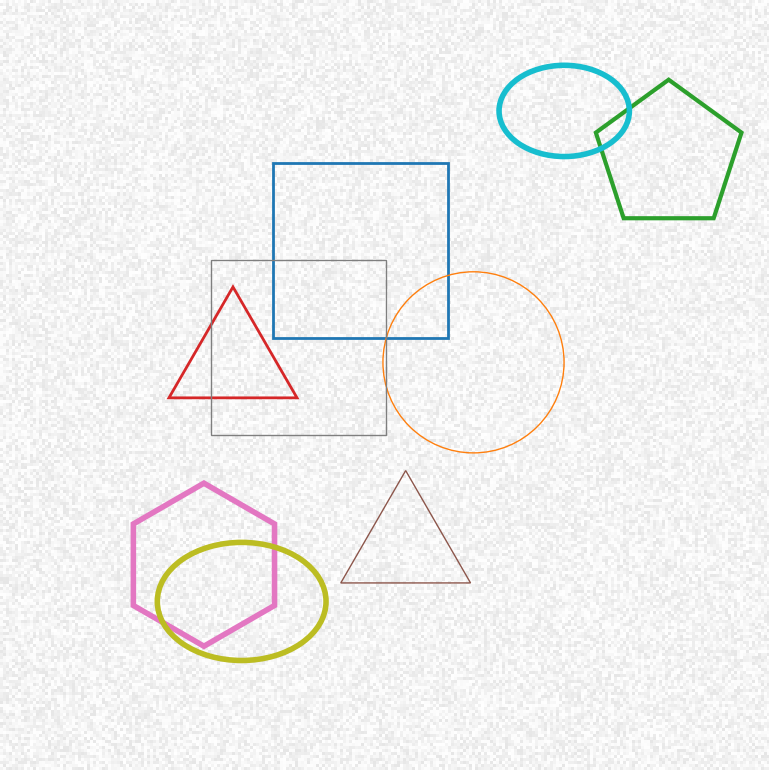[{"shape": "square", "thickness": 1, "radius": 0.57, "center": [0.468, 0.674]}, {"shape": "circle", "thickness": 0.5, "radius": 0.59, "center": [0.615, 0.529]}, {"shape": "pentagon", "thickness": 1.5, "radius": 0.5, "center": [0.868, 0.797]}, {"shape": "triangle", "thickness": 1, "radius": 0.48, "center": [0.303, 0.531]}, {"shape": "triangle", "thickness": 0.5, "radius": 0.49, "center": [0.527, 0.292]}, {"shape": "hexagon", "thickness": 2, "radius": 0.53, "center": [0.265, 0.267]}, {"shape": "square", "thickness": 0.5, "radius": 0.57, "center": [0.388, 0.549]}, {"shape": "oval", "thickness": 2, "radius": 0.55, "center": [0.314, 0.219]}, {"shape": "oval", "thickness": 2, "radius": 0.42, "center": [0.733, 0.856]}]